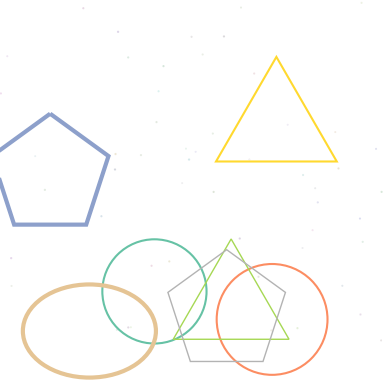[{"shape": "circle", "thickness": 1.5, "radius": 0.68, "center": [0.401, 0.243]}, {"shape": "circle", "thickness": 1.5, "radius": 0.72, "center": [0.707, 0.17]}, {"shape": "pentagon", "thickness": 3, "radius": 0.8, "center": [0.13, 0.545]}, {"shape": "triangle", "thickness": 1, "radius": 0.87, "center": [0.6, 0.206]}, {"shape": "triangle", "thickness": 1.5, "radius": 0.91, "center": [0.718, 0.671]}, {"shape": "oval", "thickness": 3, "radius": 0.86, "center": [0.232, 0.14]}, {"shape": "pentagon", "thickness": 1, "radius": 0.8, "center": [0.589, 0.191]}]